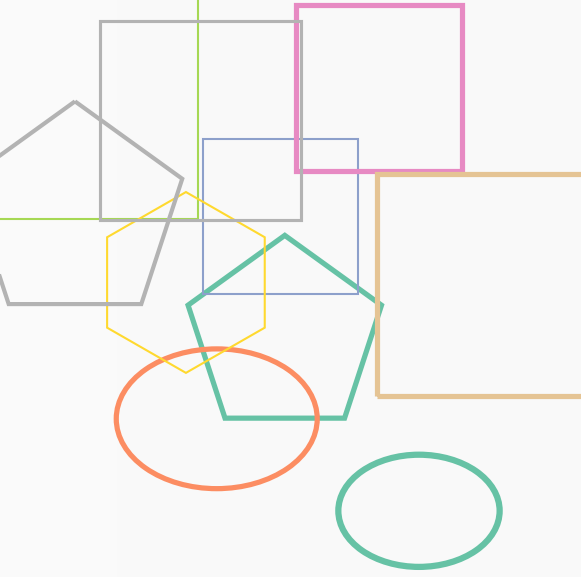[{"shape": "pentagon", "thickness": 2.5, "radius": 0.87, "center": [0.49, 0.417]}, {"shape": "oval", "thickness": 3, "radius": 0.69, "center": [0.721, 0.115]}, {"shape": "oval", "thickness": 2.5, "radius": 0.86, "center": [0.373, 0.274]}, {"shape": "square", "thickness": 1, "radius": 0.67, "center": [0.483, 0.624]}, {"shape": "square", "thickness": 2.5, "radius": 0.72, "center": [0.652, 0.847]}, {"shape": "square", "thickness": 1, "radius": 0.96, "center": [0.149, 0.811]}, {"shape": "hexagon", "thickness": 1, "radius": 0.78, "center": [0.32, 0.51]}, {"shape": "square", "thickness": 2.5, "radius": 0.96, "center": [0.84, 0.506]}, {"shape": "square", "thickness": 1.5, "radius": 0.86, "center": [0.346, 0.79]}, {"shape": "pentagon", "thickness": 2, "radius": 0.97, "center": [0.129, 0.63]}]